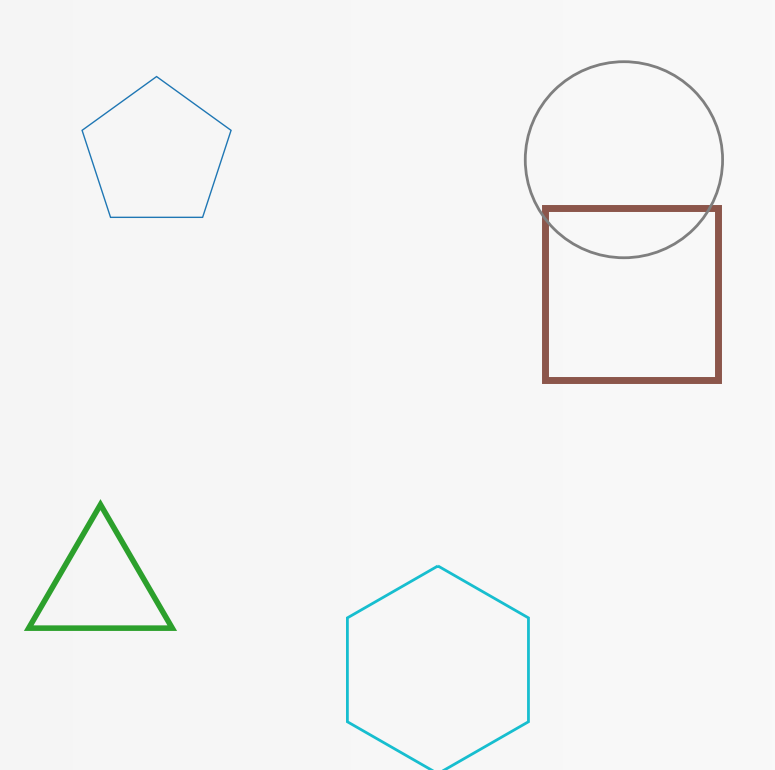[{"shape": "pentagon", "thickness": 0.5, "radius": 0.51, "center": [0.202, 0.8]}, {"shape": "triangle", "thickness": 2, "radius": 0.53, "center": [0.13, 0.238]}, {"shape": "square", "thickness": 2.5, "radius": 0.56, "center": [0.815, 0.618]}, {"shape": "circle", "thickness": 1, "radius": 0.64, "center": [0.805, 0.793]}, {"shape": "hexagon", "thickness": 1, "radius": 0.67, "center": [0.565, 0.13]}]